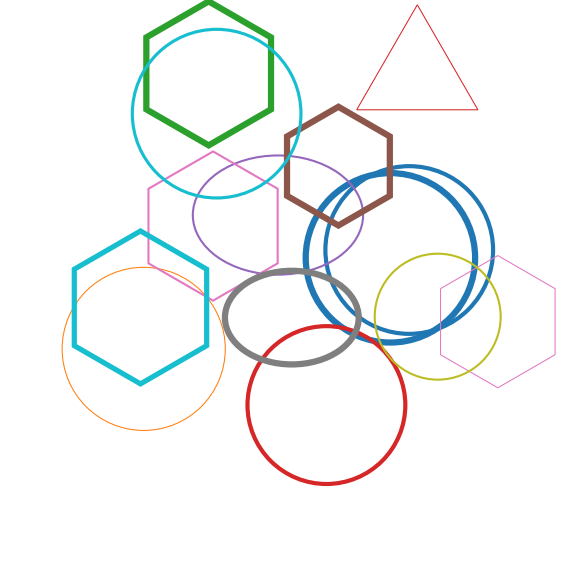[{"shape": "circle", "thickness": 3, "radius": 0.73, "center": [0.676, 0.553]}, {"shape": "circle", "thickness": 2, "radius": 0.73, "center": [0.709, 0.566]}, {"shape": "circle", "thickness": 0.5, "radius": 0.71, "center": [0.249, 0.395]}, {"shape": "hexagon", "thickness": 3, "radius": 0.62, "center": [0.361, 0.872]}, {"shape": "triangle", "thickness": 0.5, "radius": 0.61, "center": [0.723, 0.87]}, {"shape": "circle", "thickness": 2, "radius": 0.68, "center": [0.565, 0.298]}, {"shape": "oval", "thickness": 1, "radius": 0.74, "center": [0.481, 0.627]}, {"shape": "hexagon", "thickness": 3, "radius": 0.51, "center": [0.586, 0.711]}, {"shape": "hexagon", "thickness": 0.5, "radius": 0.57, "center": [0.862, 0.442]}, {"shape": "hexagon", "thickness": 1, "radius": 0.65, "center": [0.369, 0.608]}, {"shape": "oval", "thickness": 3, "radius": 0.58, "center": [0.505, 0.449]}, {"shape": "circle", "thickness": 1, "radius": 0.55, "center": [0.758, 0.451]}, {"shape": "circle", "thickness": 1.5, "radius": 0.73, "center": [0.375, 0.802]}, {"shape": "hexagon", "thickness": 2.5, "radius": 0.66, "center": [0.243, 0.467]}]